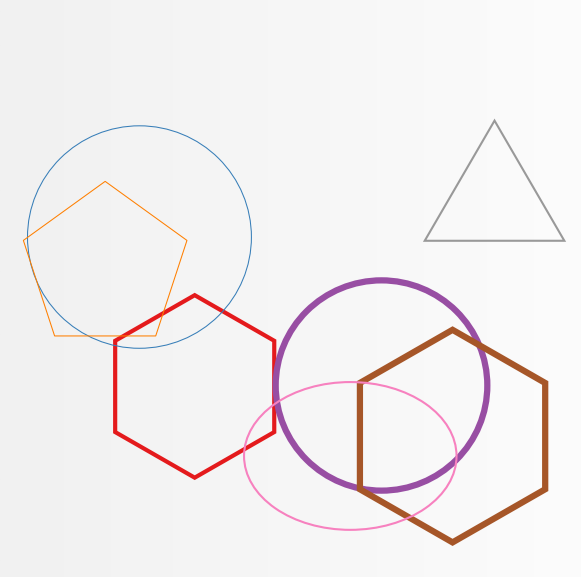[{"shape": "hexagon", "thickness": 2, "radius": 0.79, "center": [0.335, 0.33]}, {"shape": "circle", "thickness": 0.5, "radius": 0.96, "center": [0.24, 0.589]}, {"shape": "circle", "thickness": 3, "radius": 0.91, "center": [0.656, 0.332]}, {"shape": "pentagon", "thickness": 0.5, "radius": 0.74, "center": [0.181, 0.537]}, {"shape": "hexagon", "thickness": 3, "radius": 0.92, "center": [0.779, 0.244]}, {"shape": "oval", "thickness": 1, "radius": 0.91, "center": [0.603, 0.21]}, {"shape": "triangle", "thickness": 1, "radius": 0.69, "center": [0.851, 0.652]}]